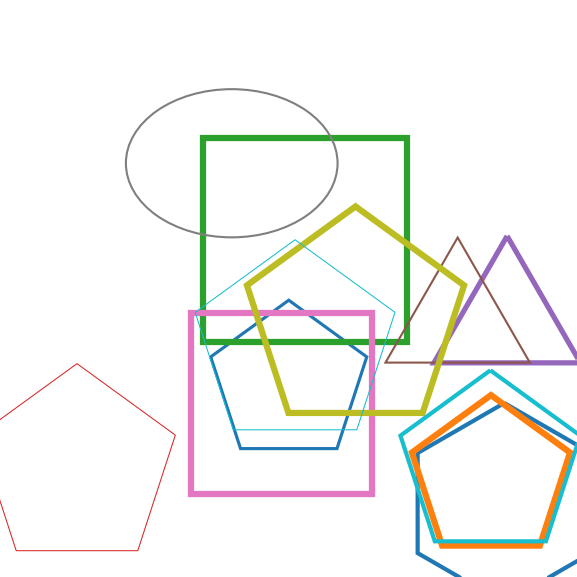[{"shape": "hexagon", "thickness": 2, "radius": 0.87, "center": [0.873, 0.128]}, {"shape": "pentagon", "thickness": 1.5, "radius": 0.71, "center": [0.5, 0.337]}, {"shape": "pentagon", "thickness": 3, "radius": 0.72, "center": [0.85, 0.171]}, {"shape": "square", "thickness": 3, "radius": 0.88, "center": [0.528, 0.584]}, {"shape": "pentagon", "thickness": 0.5, "radius": 0.9, "center": [0.133, 0.19]}, {"shape": "triangle", "thickness": 2.5, "radius": 0.73, "center": [0.878, 0.444]}, {"shape": "triangle", "thickness": 1, "radius": 0.72, "center": [0.792, 0.443]}, {"shape": "square", "thickness": 3, "radius": 0.79, "center": [0.488, 0.3]}, {"shape": "oval", "thickness": 1, "radius": 0.92, "center": [0.401, 0.716]}, {"shape": "pentagon", "thickness": 3, "radius": 0.99, "center": [0.616, 0.444]}, {"shape": "pentagon", "thickness": 0.5, "radius": 0.91, "center": [0.511, 0.402]}, {"shape": "pentagon", "thickness": 2, "radius": 0.82, "center": [0.849, 0.194]}]